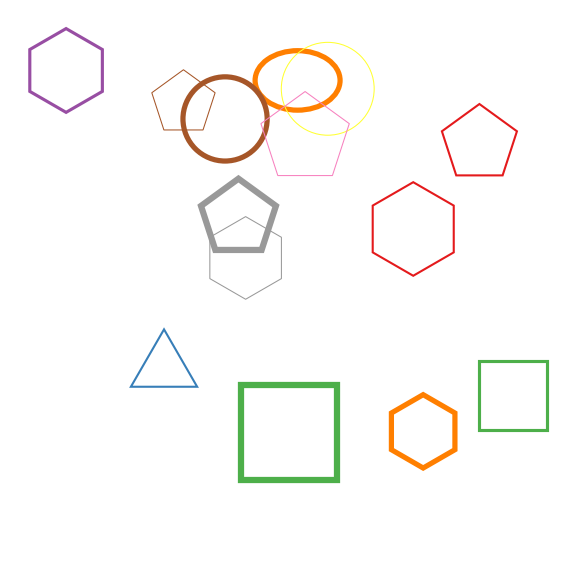[{"shape": "pentagon", "thickness": 1, "radius": 0.34, "center": [0.83, 0.751]}, {"shape": "hexagon", "thickness": 1, "radius": 0.41, "center": [0.716, 0.603]}, {"shape": "triangle", "thickness": 1, "radius": 0.33, "center": [0.284, 0.363]}, {"shape": "square", "thickness": 1.5, "radius": 0.3, "center": [0.888, 0.315]}, {"shape": "square", "thickness": 3, "radius": 0.41, "center": [0.501, 0.25]}, {"shape": "hexagon", "thickness": 1.5, "radius": 0.36, "center": [0.114, 0.877]}, {"shape": "hexagon", "thickness": 2.5, "radius": 0.32, "center": [0.733, 0.252]}, {"shape": "oval", "thickness": 2.5, "radius": 0.37, "center": [0.515, 0.86]}, {"shape": "circle", "thickness": 0.5, "radius": 0.4, "center": [0.568, 0.845]}, {"shape": "pentagon", "thickness": 0.5, "radius": 0.29, "center": [0.318, 0.821]}, {"shape": "circle", "thickness": 2.5, "radius": 0.36, "center": [0.39, 0.793]}, {"shape": "pentagon", "thickness": 0.5, "radius": 0.4, "center": [0.528, 0.76]}, {"shape": "hexagon", "thickness": 0.5, "radius": 0.36, "center": [0.425, 0.552]}, {"shape": "pentagon", "thickness": 3, "radius": 0.34, "center": [0.413, 0.621]}]